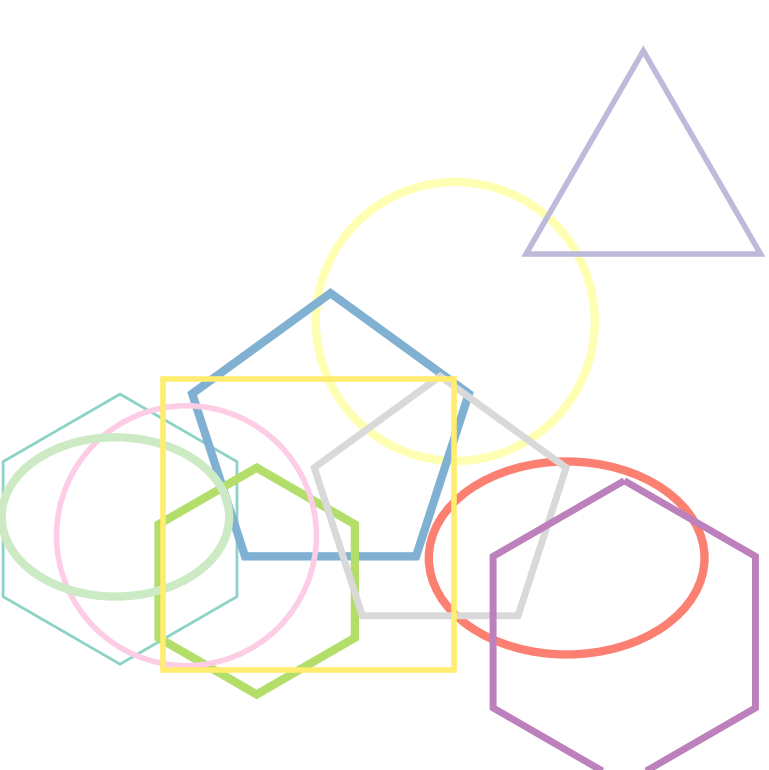[{"shape": "hexagon", "thickness": 1, "radius": 0.88, "center": [0.156, 0.313]}, {"shape": "circle", "thickness": 3, "radius": 0.91, "center": [0.591, 0.583]}, {"shape": "triangle", "thickness": 2, "radius": 0.88, "center": [0.835, 0.758]}, {"shape": "oval", "thickness": 3, "radius": 0.9, "center": [0.736, 0.275]}, {"shape": "pentagon", "thickness": 3, "radius": 0.94, "center": [0.429, 0.43]}, {"shape": "hexagon", "thickness": 3, "radius": 0.74, "center": [0.333, 0.245]}, {"shape": "circle", "thickness": 2, "radius": 0.84, "center": [0.242, 0.304]}, {"shape": "pentagon", "thickness": 2.5, "radius": 0.86, "center": [0.572, 0.339]}, {"shape": "hexagon", "thickness": 2.5, "radius": 0.98, "center": [0.811, 0.179]}, {"shape": "oval", "thickness": 3, "radius": 0.74, "center": [0.15, 0.329]}, {"shape": "square", "thickness": 2, "radius": 0.94, "center": [0.401, 0.318]}]